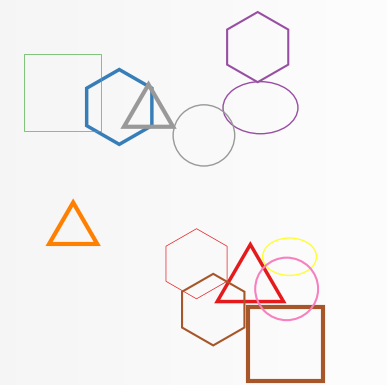[{"shape": "hexagon", "thickness": 0.5, "radius": 0.46, "center": [0.507, 0.315]}, {"shape": "triangle", "thickness": 2.5, "radius": 0.49, "center": [0.646, 0.266]}, {"shape": "hexagon", "thickness": 2.5, "radius": 0.49, "center": [0.308, 0.722]}, {"shape": "square", "thickness": 0.5, "radius": 0.5, "center": [0.161, 0.76]}, {"shape": "hexagon", "thickness": 1.5, "radius": 0.46, "center": [0.665, 0.878]}, {"shape": "oval", "thickness": 1, "radius": 0.48, "center": [0.672, 0.72]}, {"shape": "triangle", "thickness": 3, "radius": 0.36, "center": [0.189, 0.402]}, {"shape": "oval", "thickness": 1, "radius": 0.35, "center": [0.747, 0.333]}, {"shape": "square", "thickness": 3, "radius": 0.48, "center": [0.737, 0.107]}, {"shape": "hexagon", "thickness": 1.5, "radius": 0.46, "center": [0.55, 0.196]}, {"shape": "circle", "thickness": 1.5, "radius": 0.41, "center": [0.74, 0.25]}, {"shape": "triangle", "thickness": 3, "radius": 0.37, "center": [0.383, 0.707]}, {"shape": "circle", "thickness": 1, "radius": 0.4, "center": [0.526, 0.648]}]